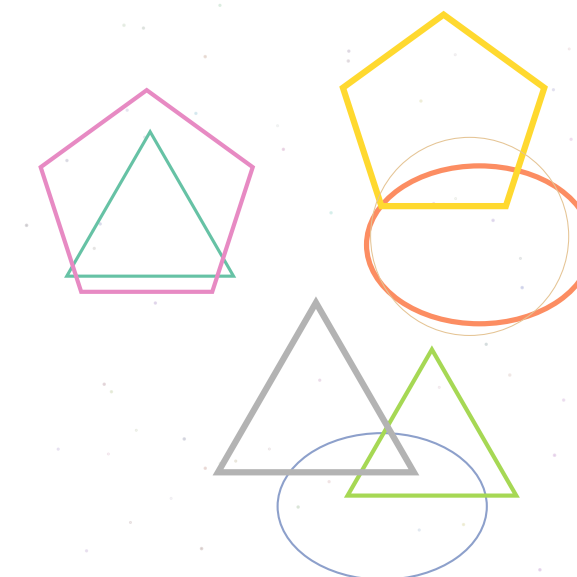[{"shape": "triangle", "thickness": 1.5, "radius": 0.83, "center": [0.26, 0.604]}, {"shape": "oval", "thickness": 2.5, "radius": 0.98, "center": [0.83, 0.575]}, {"shape": "oval", "thickness": 1, "radius": 0.91, "center": [0.662, 0.122]}, {"shape": "pentagon", "thickness": 2, "radius": 0.97, "center": [0.254, 0.65]}, {"shape": "triangle", "thickness": 2, "radius": 0.84, "center": [0.748, 0.225]}, {"shape": "pentagon", "thickness": 3, "radius": 0.92, "center": [0.768, 0.791]}, {"shape": "circle", "thickness": 0.5, "radius": 0.86, "center": [0.813, 0.59]}, {"shape": "triangle", "thickness": 3, "radius": 0.98, "center": [0.547, 0.279]}]